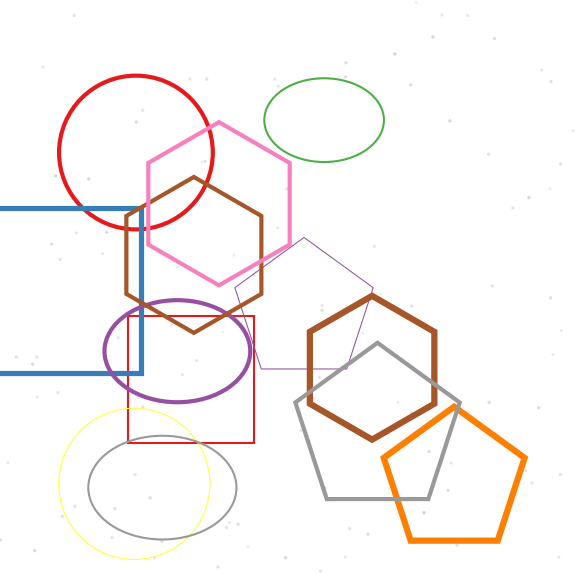[{"shape": "square", "thickness": 1, "radius": 0.55, "center": [0.331, 0.342]}, {"shape": "circle", "thickness": 2, "radius": 0.67, "center": [0.235, 0.735]}, {"shape": "square", "thickness": 2.5, "radius": 0.71, "center": [0.102, 0.496]}, {"shape": "oval", "thickness": 1, "radius": 0.52, "center": [0.561, 0.791]}, {"shape": "oval", "thickness": 2, "radius": 0.63, "center": [0.307, 0.391]}, {"shape": "pentagon", "thickness": 0.5, "radius": 0.63, "center": [0.526, 0.462]}, {"shape": "pentagon", "thickness": 3, "radius": 0.64, "center": [0.786, 0.167]}, {"shape": "circle", "thickness": 0.5, "radius": 0.65, "center": [0.233, 0.161]}, {"shape": "hexagon", "thickness": 2, "radius": 0.67, "center": [0.336, 0.558]}, {"shape": "hexagon", "thickness": 3, "radius": 0.62, "center": [0.644, 0.362]}, {"shape": "hexagon", "thickness": 2, "radius": 0.71, "center": [0.379, 0.646]}, {"shape": "oval", "thickness": 1, "radius": 0.64, "center": [0.281, 0.155]}, {"shape": "pentagon", "thickness": 2, "radius": 0.75, "center": [0.654, 0.256]}]